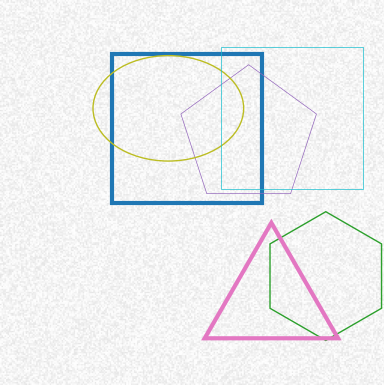[{"shape": "square", "thickness": 3, "radius": 0.97, "center": [0.486, 0.666]}, {"shape": "hexagon", "thickness": 1, "radius": 0.84, "center": [0.846, 0.283]}, {"shape": "pentagon", "thickness": 0.5, "radius": 0.93, "center": [0.646, 0.647]}, {"shape": "triangle", "thickness": 3, "radius": 1.0, "center": [0.705, 0.221]}, {"shape": "oval", "thickness": 1, "radius": 0.98, "center": [0.437, 0.719]}, {"shape": "square", "thickness": 0.5, "radius": 0.92, "center": [0.758, 0.694]}]